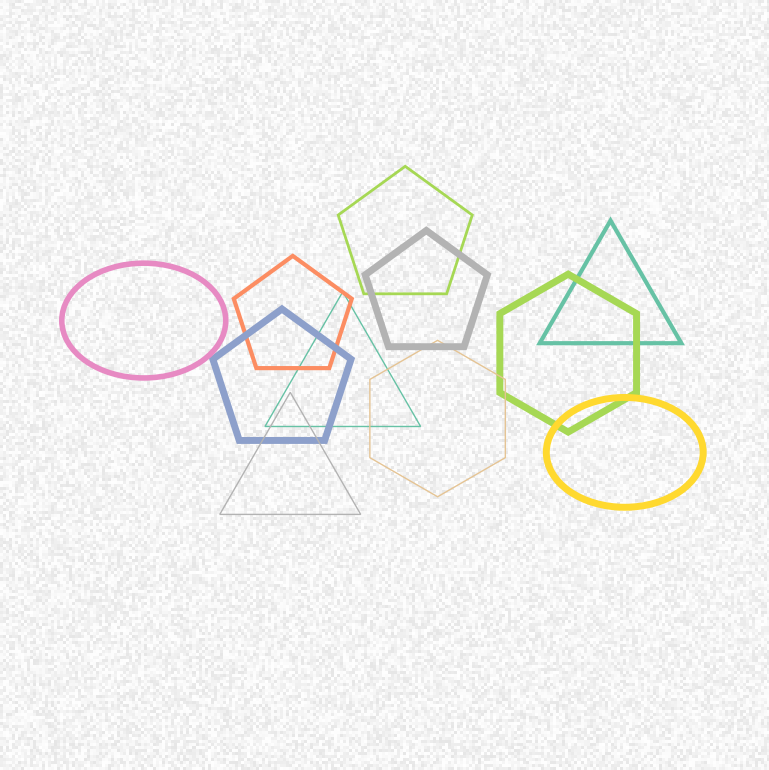[{"shape": "triangle", "thickness": 1.5, "radius": 0.53, "center": [0.793, 0.607]}, {"shape": "triangle", "thickness": 0.5, "radius": 0.58, "center": [0.445, 0.504]}, {"shape": "pentagon", "thickness": 1.5, "radius": 0.4, "center": [0.38, 0.587]}, {"shape": "pentagon", "thickness": 2.5, "radius": 0.47, "center": [0.366, 0.504]}, {"shape": "oval", "thickness": 2, "radius": 0.53, "center": [0.187, 0.584]}, {"shape": "pentagon", "thickness": 1, "radius": 0.46, "center": [0.526, 0.692]}, {"shape": "hexagon", "thickness": 2.5, "radius": 0.51, "center": [0.738, 0.541]}, {"shape": "oval", "thickness": 2.5, "radius": 0.51, "center": [0.811, 0.413]}, {"shape": "hexagon", "thickness": 0.5, "radius": 0.51, "center": [0.568, 0.456]}, {"shape": "triangle", "thickness": 0.5, "radius": 0.53, "center": [0.377, 0.385]}, {"shape": "pentagon", "thickness": 2.5, "radius": 0.42, "center": [0.554, 0.617]}]